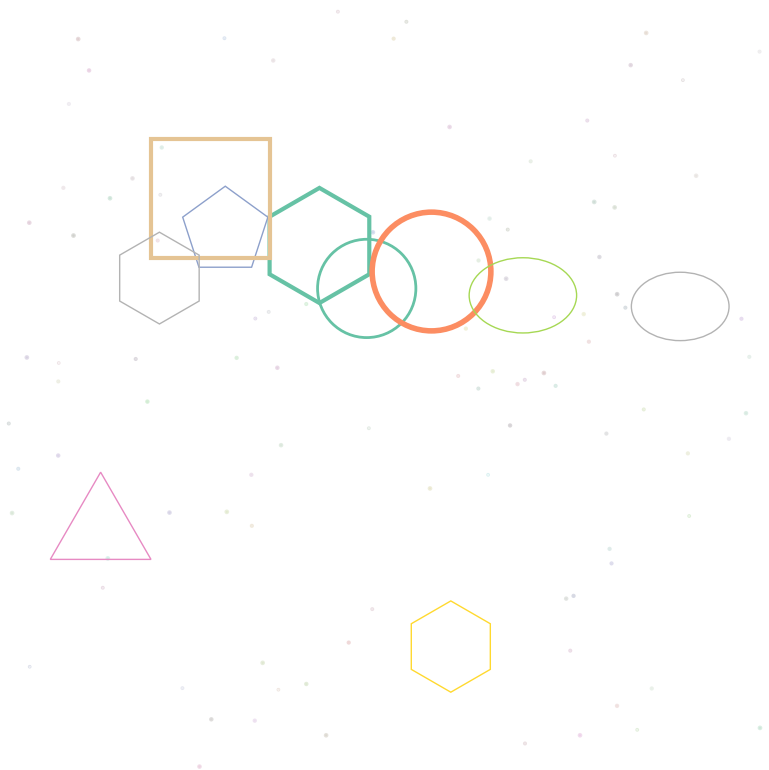[{"shape": "hexagon", "thickness": 1.5, "radius": 0.37, "center": [0.415, 0.681]}, {"shape": "circle", "thickness": 1, "radius": 0.32, "center": [0.476, 0.625]}, {"shape": "circle", "thickness": 2, "radius": 0.39, "center": [0.56, 0.647]}, {"shape": "pentagon", "thickness": 0.5, "radius": 0.29, "center": [0.293, 0.7]}, {"shape": "triangle", "thickness": 0.5, "radius": 0.38, "center": [0.131, 0.311]}, {"shape": "oval", "thickness": 0.5, "radius": 0.35, "center": [0.679, 0.616]}, {"shape": "hexagon", "thickness": 0.5, "radius": 0.3, "center": [0.585, 0.16]}, {"shape": "square", "thickness": 1.5, "radius": 0.39, "center": [0.273, 0.742]}, {"shape": "hexagon", "thickness": 0.5, "radius": 0.3, "center": [0.207, 0.639]}, {"shape": "oval", "thickness": 0.5, "radius": 0.32, "center": [0.883, 0.602]}]